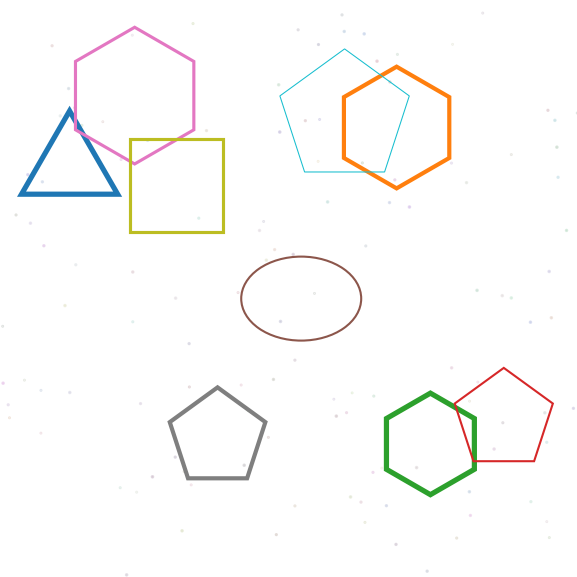[{"shape": "triangle", "thickness": 2.5, "radius": 0.48, "center": [0.12, 0.711]}, {"shape": "hexagon", "thickness": 2, "radius": 0.53, "center": [0.687, 0.778]}, {"shape": "hexagon", "thickness": 2.5, "radius": 0.44, "center": [0.745, 0.23]}, {"shape": "pentagon", "thickness": 1, "radius": 0.45, "center": [0.872, 0.273]}, {"shape": "oval", "thickness": 1, "radius": 0.52, "center": [0.522, 0.482]}, {"shape": "hexagon", "thickness": 1.5, "radius": 0.59, "center": [0.233, 0.834]}, {"shape": "pentagon", "thickness": 2, "radius": 0.44, "center": [0.377, 0.241]}, {"shape": "square", "thickness": 1.5, "radius": 0.4, "center": [0.306, 0.677]}, {"shape": "pentagon", "thickness": 0.5, "radius": 0.59, "center": [0.597, 0.797]}]